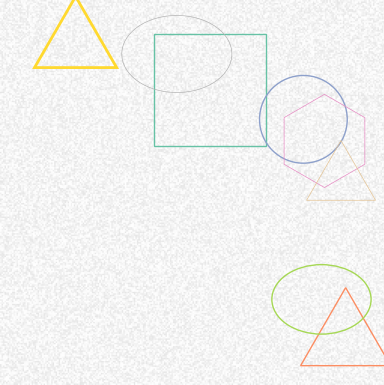[{"shape": "square", "thickness": 1, "radius": 0.73, "center": [0.545, 0.767]}, {"shape": "triangle", "thickness": 1, "radius": 0.68, "center": [0.898, 0.118]}, {"shape": "circle", "thickness": 1, "radius": 0.57, "center": [0.788, 0.69]}, {"shape": "hexagon", "thickness": 0.5, "radius": 0.61, "center": [0.843, 0.634]}, {"shape": "oval", "thickness": 1, "radius": 0.64, "center": [0.835, 0.222]}, {"shape": "triangle", "thickness": 2, "radius": 0.62, "center": [0.196, 0.886]}, {"shape": "triangle", "thickness": 0.5, "radius": 0.52, "center": [0.886, 0.532]}, {"shape": "oval", "thickness": 0.5, "radius": 0.71, "center": [0.459, 0.86]}]